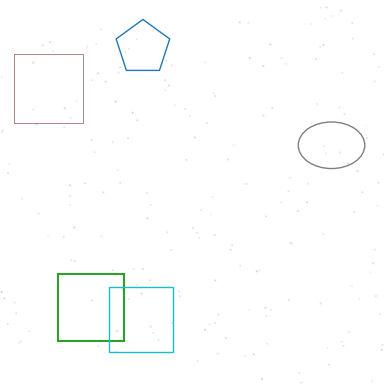[{"shape": "pentagon", "thickness": 1, "radius": 0.37, "center": [0.371, 0.876]}, {"shape": "square", "thickness": 1.5, "radius": 0.43, "center": [0.236, 0.201]}, {"shape": "square", "thickness": 0.5, "radius": 0.45, "center": [0.125, 0.77]}, {"shape": "oval", "thickness": 1, "radius": 0.43, "center": [0.861, 0.623]}, {"shape": "square", "thickness": 1, "radius": 0.42, "center": [0.366, 0.17]}]